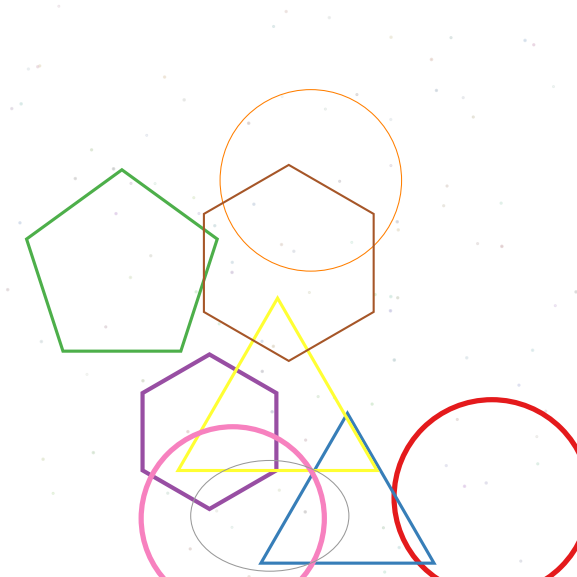[{"shape": "circle", "thickness": 2.5, "radius": 0.85, "center": [0.852, 0.138]}, {"shape": "triangle", "thickness": 1.5, "radius": 0.87, "center": [0.602, 0.111]}, {"shape": "pentagon", "thickness": 1.5, "radius": 0.87, "center": [0.211, 0.532]}, {"shape": "hexagon", "thickness": 2, "radius": 0.67, "center": [0.363, 0.252]}, {"shape": "circle", "thickness": 0.5, "radius": 0.79, "center": [0.538, 0.687]}, {"shape": "triangle", "thickness": 1.5, "radius": 0.99, "center": [0.481, 0.284]}, {"shape": "hexagon", "thickness": 1, "radius": 0.85, "center": [0.5, 0.544]}, {"shape": "circle", "thickness": 2.5, "radius": 0.79, "center": [0.403, 0.102]}, {"shape": "oval", "thickness": 0.5, "radius": 0.68, "center": [0.467, 0.106]}]